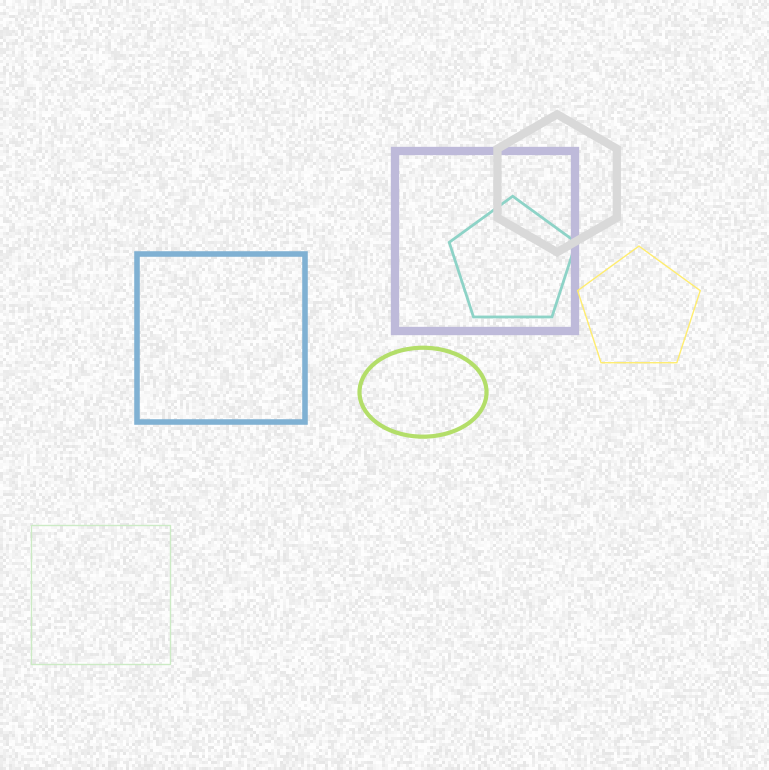[{"shape": "pentagon", "thickness": 1, "radius": 0.43, "center": [0.666, 0.658]}, {"shape": "square", "thickness": 3, "radius": 0.58, "center": [0.629, 0.687]}, {"shape": "square", "thickness": 2, "radius": 0.54, "center": [0.287, 0.561]}, {"shape": "oval", "thickness": 1.5, "radius": 0.41, "center": [0.549, 0.491]}, {"shape": "hexagon", "thickness": 3, "radius": 0.45, "center": [0.724, 0.762]}, {"shape": "square", "thickness": 0.5, "radius": 0.45, "center": [0.13, 0.228]}, {"shape": "pentagon", "thickness": 0.5, "radius": 0.42, "center": [0.83, 0.597]}]